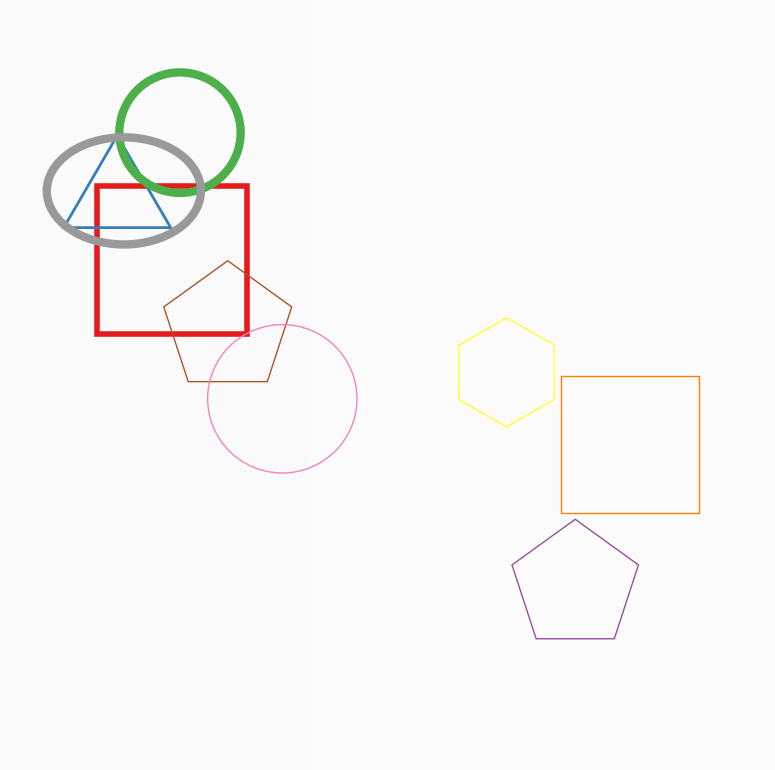[{"shape": "square", "thickness": 2, "radius": 0.48, "center": [0.222, 0.662]}, {"shape": "triangle", "thickness": 1, "radius": 0.4, "center": [0.151, 0.744]}, {"shape": "circle", "thickness": 3, "radius": 0.39, "center": [0.232, 0.828]}, {"shape": "pentagon", "thickness": 0.5, "radius": 0.43, "center": [0.742, 0.24]}, {"shape": "square", "thickness": 0.5, "radius": 0.45, "center": [0.813, 0.422]}, {"shape": "hexagon", "thickness": 0.5, "radius": 0.35, "center": [0.654, 0.516]}, {"shape": "pentagon", "thickness": 0.5, "radius": 0.43, "center": [0.294, 0.575]}, {"shape": "circle", "thickness": 0.5, "radius": 0.48, "center": [0.364, 0.482]}, {"shape": "oval", "thickness": 3, "radius": 0.5, "center": [0.16, 0.752]}]